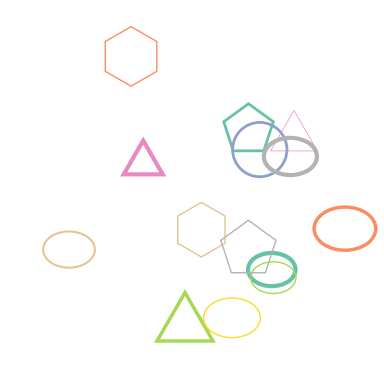[{"shape": "oval", "thickness": 3, "radius": 0.31, "center": [0.706, 0.3]}, {"shape": "pentagon", "thickness": 2, "radius": 0.34, "center": [0.646, 0.663]}, {"shape": "hexagon", "thickness": 1, "radius": 0.39, "center": [0.34, 0.853]}, {"shape": "oval", "thickness": 2.5, "radius": 0.4, "center": [0.896, 0.406]}, {"shape": "circle", "thickness": 2, "radius": 0.35, "center": [0.675, 0.611]}, {"shape": "triangle", "thickness": 0.5, "radius": 0.35, "center": [0.764, 0.643]}, {"shape": "triangle", "thickness": 3, "radius": 0.29, "center": [0.372, 0.576]}, {"shape": "oval", "thickness": 1, "radius": 0.29, "center": [0.71, 0.279]}, {"shape": "triangle", "thickness": 2.5, "radius": 0.42, "center": [0.481, 0.156]}, {"shape": "oval", "thickness": 1, "radius": 0.37, "center": [0.603, 0.174]}, {"shape": "hexagon", "thickness": 1, "radius": 0.35, "center": [0.523, 0.403]}, {"shape": "oval", "thickness": 1.5, "radius": 0.34, "center": [0.179, 0.352]}, {"shape": "pentagon", "thickness": 1, "radius": 0.38, "center": [0.645, 0.352]}, {"shape": "oval", "thickness": 3, "radius": 0.35, "center": [0.754, 0.594]}]